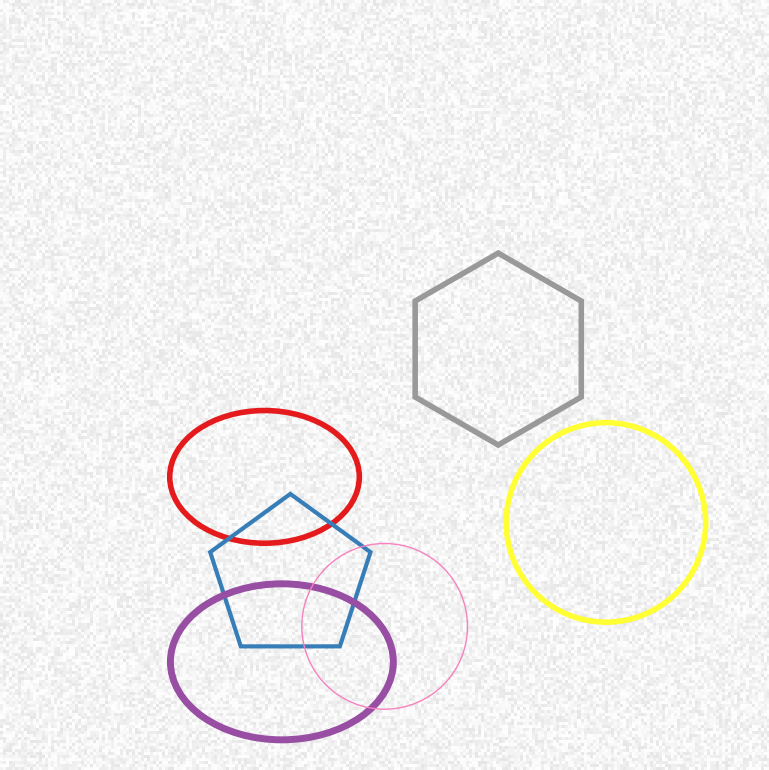[{"shape": "oval", "thickness": 2, "radius": 0.62, "center": [0.344, 0.381]}, {"shape": "pentagon", "thickness": 1.5, "radius": 0.55, "center": [0.377, 0.249]}, {"shape": "oval", "thickness": 2.5, "radius": 0.72, "center": [0.366, 0.14]}, {"shape": "circle", "thickness": 2, "radius": 0.65, "center": [0.787, 0.322]}, {"shape": "circle", "thickness": 0.5, "radius": 0.54, "center": [0.5, 0.187]}, {"shape": "hexagon", "thickness": 2, "radius": 0.62, "center": [0.647, 0.547]}]